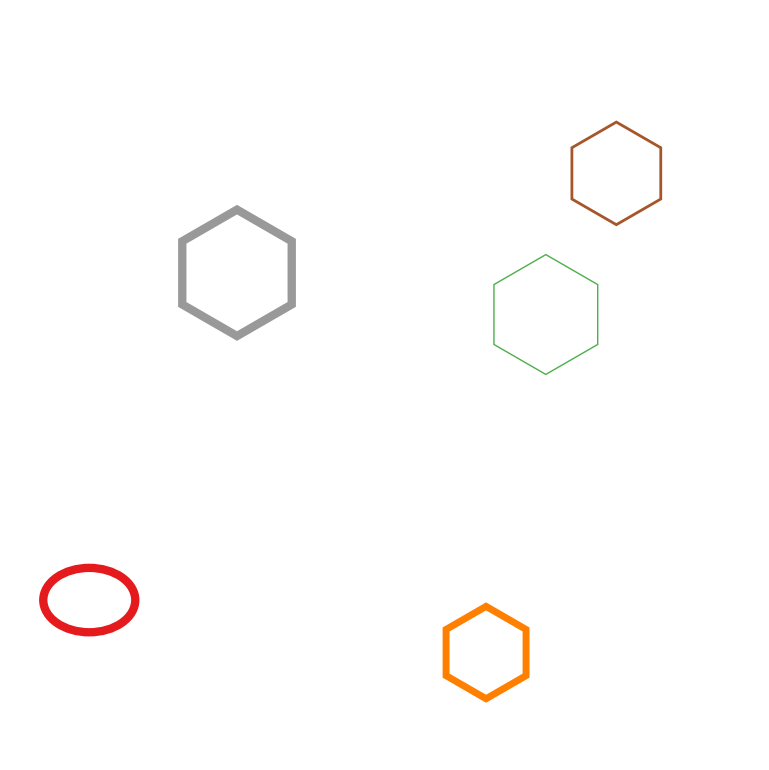[{"shape": "oval", "thickness": 3, "radius": 0.3, "center": [0.116, 0.221]}, {"shape": "hexagon", "thickness": 0.5, "radius": 0.39, "center": [0.709, 0.592]}, {"shape": "hexagon", "thickness": 2.5, "radius": 0.3, "center": [0.631, 0.153]}, {"shape": "hexagon", "thickness": 1, "radius": 0.33, "center": [0.8, 0.775]}, {"shape": "hexagon", "thickness": 3, "radius": 0.41, "center": [0.308, 0.646]}]